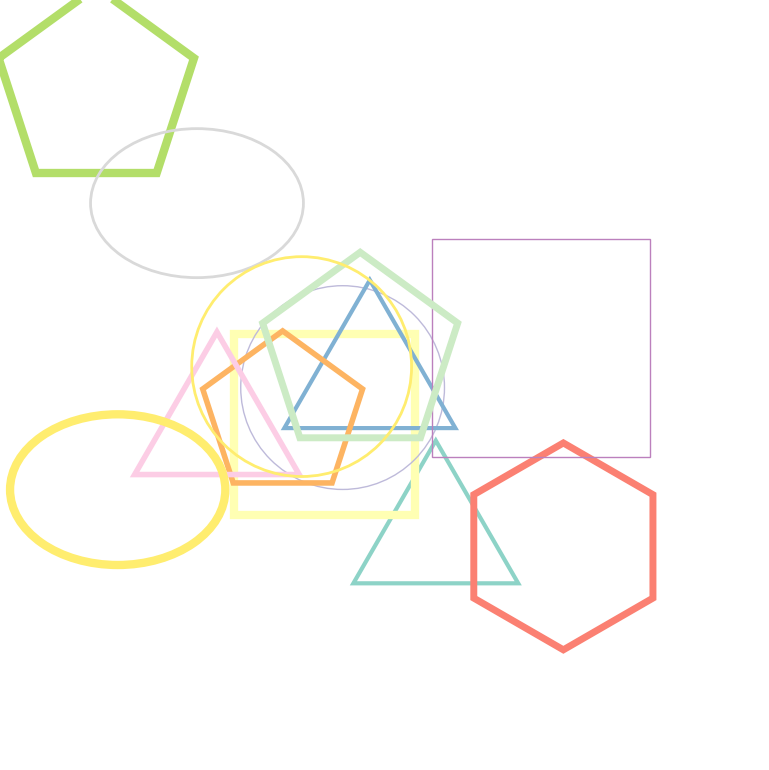[{"shape": "triangle", "thickness": 1.5, "radius": 0.62, "center": [0.566, 0.304]}, {"shape": "square", "thickness": 3, "radius": 0.59, "center": [0.421, 0.449]}, {"shape": "circle", "thickness": 0.5, "radius": 0.66, "center": [0.445, 0.497]}, {"shape": "hexagon", "thickness": 2.5, "radius": 0.67, "center": [0.732, 0.29]}, {"shape": "triangle", "thickness": 1.5, "radius": 0.64, "center": [0.48, 0.508]}, {"shape": "pentagon", "thickness": 2, "radius": 0.55, "center": [0.367, 0.461]}, {"shape": "pentagon", "thickness": 3, "radius": 0.67, "center": [0.125, 0.883]}, {"shape": "triangle", "thickness": 2, "radius": 0.62, "center": [0.282, 0.445]}, {"shape": "oval", "thickness": 1, "radius": 0.69, "center": [0.256, 0.736]}, {"shape": "square", "thickness": 0.5, "radius": 0.71, "center": [0.702, 0.548]}, {"shape": "pentagon", "thickness": 2.5, "radius": 0.67, "center": [0.468, 0.539]}, {"shape": "oval", "thickness": 3, "radius": 0.7, "center": [0.153, 0.364]}, {"shape": "circle", "thickness": 1, "radius": 0.71, "center": [0.392, 0.524]}]